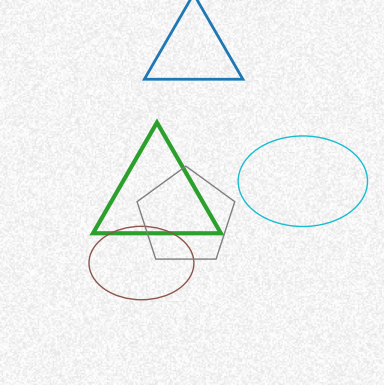[{"shape": "triangle", "thickness": 2, "radius": 0.74, "center": [0.503, 0.868]}, {"shape": "triangle", "thickness": 3, "radius": 0.96, "center": [0.408, 0.49]}, {"shape": "oval", "thickness": 1, "radius": 0.68, "center": [0.367, 0.317]}, {"shape": "pentagon", "thickness": 1, "radius": 0.67, "center": [0.483, 0.435]}, {"shape": "oval", "thickness": 1, "radius": 0.84, "center": [0.787, 0.529]}]